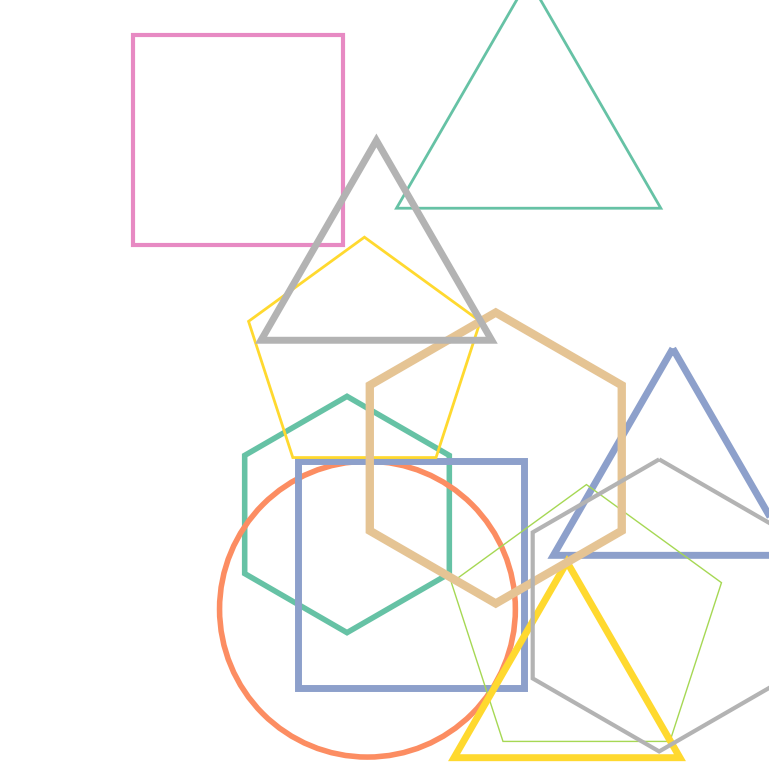[{"shape": "triangle", "thickness": 1, "radius": 0.99, "center": [0.687, 0.829]}, {"shape": "hexagon", "thickness": 2, "radius": 0.77, "center": [0.451, 0.332]}, {"shape": "circle", "thickness": 2, "radius": 0.96, "center": [0.477, 0.209]}, {"shape": "square", "thickness": 2.5, "radius": 0.74, "center": [0.534, 0.254]}, {"shape": "triangle", "thickness": 2.5, "radius": 0.9, "center": [0.874, 0.368]}, {"shape": "square", "thickness": 1.5, "radius": 0.68, "center": [0.309, 0.818]}, {"shape": "pentagon", "thickness": 0.5, "radius": 0.92, "center": [0.762, 0.186]}, {"shape": "pentagon", "thickness": 1, "radius": 0.79, "center": [0.473, 0.534]}, {"shape": "triangle", "thickness": 2.5, "radius": 0.85, "center": [0.736, 0.101]}, {"shape": "hexagon", "thickness": 3, "radius": 0.94, "center": [0.644, 0.405]}, {"shape": "hexagon", "thickness": 1.5, "radius": 0.95, "center": [0.856, 0.214]}, {"shape": "triangle", "thickness": 2.5, "radius": 0.86, "center": [0.489, 0.645]}]